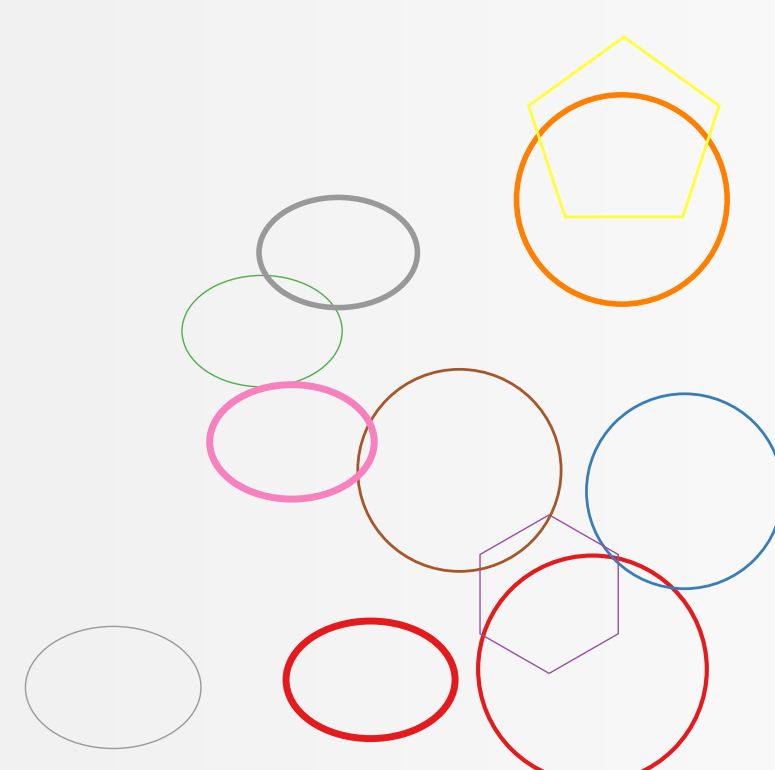[{"shape": "oval", "thickness": 2.5, "radius": 0.55, "center": [0.478, 0.117]}, {"shape": "circle", "thickness": 1.5, "radius": 0.74, "center": [0.764, 0.131]}, {"shape": "circle", "thickness": 1, "radius": 0.63, "center": [0.883, 0.362]}, {"shape": "oval", "thickness": 0.5, "radius": 0.52, "center": [0.338, 0.57]}, {"shape": "hexagon", "thickness": 0.5, "radius": 0.51, "center": [0.709, 0.228]}, {"shape": "circle", "thickness": 2, "radius": 0.68, "center": [0.802, 0.741]}, {"shape": "pentagon", "thickness": 1, "radius": 0.65, "center": [0.805, 0.823]}, {"shape": "circle", "thickness": 1, "radius": 0.66, "center": [0.593, 0.389]}, {"shape": "oval", "thickness": 2.5, "radius": 0.53, "center": [0.377, 0.426]}, {"shape": "oval", "thickness": 0.5, "radius": 0.57, "center": [0.146, 0.107]}, {"shape": "oval", "thickness": 2, "radius": 0.51, "center": [0.436, 0.672]}]